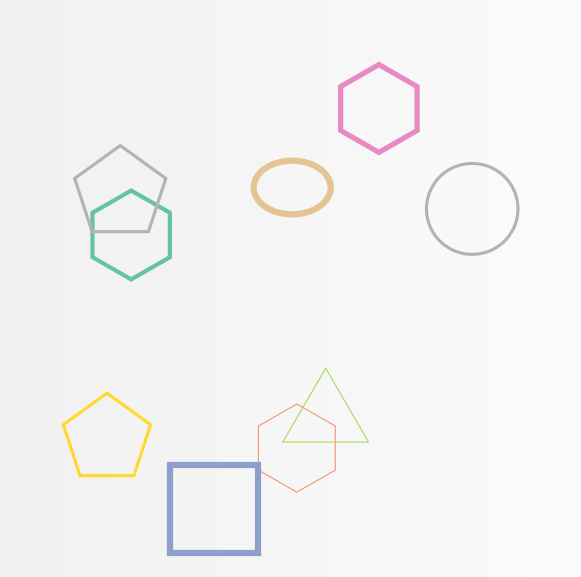[{"shape": "hexagon", "thickness": 2, "radius": 0.38, "center": [0.226, 0.592]}, {"shape": "hexagon", "thickness": 0.5, "radius": 0.38, "center": [0.511, 0.223]}, {"shape": "square", "thickness": 3, "radius": 0.38, "center": [0.368, 0.118]}, {"shape": "hexagon", "thickness": 2.5, "radius": 0.38, "center": [0.652, 0.811]}, {"shape": "triangle", "thickness": 0.5, "radius": 0.43, "center": [0.56, 0.276]}, {"shape": "pentagon", "thickness": 1.5, "radius": 0.39, "center": [0.184, 0.239]}, {"shape": "oval", "thickness": 3, "radius": 0.33, "center": [0.503, 0.674]}, {"shape": "pentagon", "thickness": 1.5, "radius": 0.41, "center": [0.207, 0.665]}, {"shape": "circle", "thickness": 1.5, "radius": 0.39, "center": [0.812, 0.637]}]